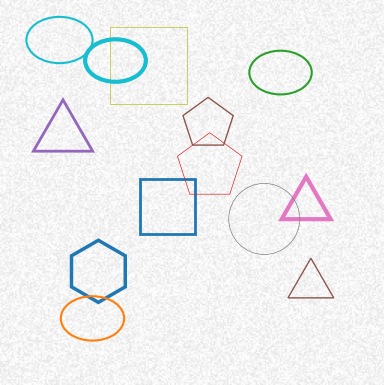[{"shape": "square", "thickness": 2, "radius": 0.36, "center": [0.435, 0.464]}, {"shape": "hexagon", "thickness": 2.5, "radius": 0.4, "center": [0.256, 0.295]}, {"shape": "oval", "thickness": 1.5, "radius": 0.41, "center": [0.24, 0.173]}, {"shape": "oval", "thickness": 1.5, "radius": 0.41, "center": [0.729, 0.812]}, {"shape": "pentagon", "thickness": 0.5, "radius": 0.44, "center": [0.545, 0.567]}, {"shape": "triangle", "thickness": 2, "radius": 0.44, "center": [0.164, 0.652]}, {"shape": "pentagon", "thickness": 1, "radius": 0.34, "center": [0.541, 0.679]}, {"shape": "triangle", "thickness": 1, "radius": 0.34, "center": [0.807, 0.261]}, {"shape": "triangle", "thickness": 3, "radius": 0.37, "center": [0.795, 0.467]}, {"shape": "circle", "thickness": 0.5, "radius": 0.46, "center": [0.686, 0.431]}, {"shape": "square", "thickness": 0.5, "radius": 0.5, "center": [0.385, 0.83]}, {"shape": "oval", "thickness": 3, "radius": 0.39, "center": [0.3, 0.843]}, {"shape": "oval", "thickness": 1.5, "radius": 0.43, "center": [0.155, 0.896]}]